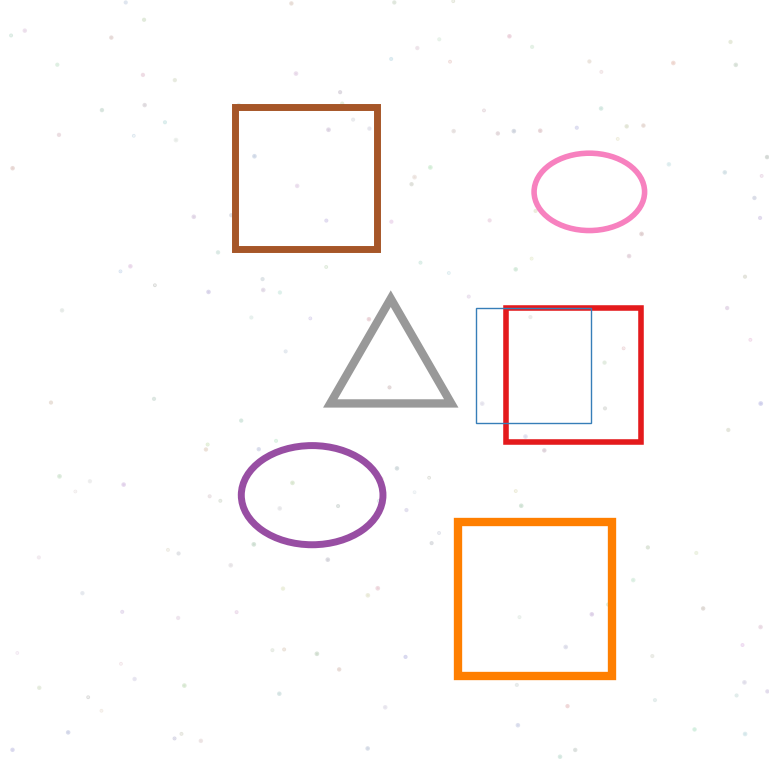[{"shape": "square", "thickness": 2, "radius": 0.44, "center": [0.745, 0.513]}, {"shape": "square", "thickness": 0.5, "radius": 0.37, "center": [0.693, 0.525]}, {"shape": "oval", "thickness": 2.5, "radius": 0.46, "center": [0.405, 0.357]}, {"shape": "square", "thickness": 3, "radius": 0.5, "center": [0.695, 0.223]}, {"shape": "square", "thickness": 2.5, "radius": 0.46, "center": [0.398, 0.769]}, {"shape": "oval", "thickness": 2, "radius": 0.36, "center": [0.765, 0.751]}, {"shape": "triangle", "thickness": 3, "radius": 0.45, "center": [0.507, 0.521]}]